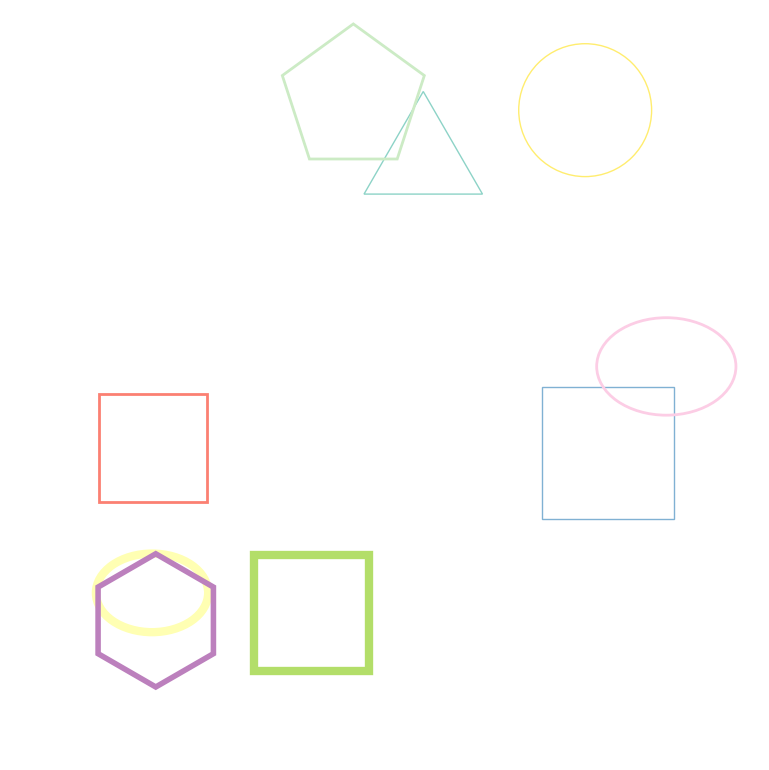[{"shape": "triangle", "thickness": 0.5, "radius": 0.44, "center": [0.55, 0.792]}, {"shape": "oval", "thickness": 3, "radius": 0.36, "center": [0.197, 0.23]}, {"shape": "square", "thickness": 1, "radius": 0.35, "center": [0.198, 0.418]}, {"shape": "square", "thickness": 0.5, "radius": 0.43, "center": [0.789, 0.411]}, {"shape": "square", "thickness": 3, "radius": 0.37, "center": [0.405, 0.204]}, {"shape": "oval", "thickness": 1, "radius": 0.45, "center": [0.865, 0.524]}, {"shape": "hexagon", "thickness": 2, "radius": 0.43, "center": [0.202, 0.194]}, {"shape": "pentagon", "thickness": 1, "radius": 0.48, "center": [0.459, 0.872]}, {"shape": "circle", "thickness": 0.5, "radius": 0.43, "center": [0.76, 0.857]}]